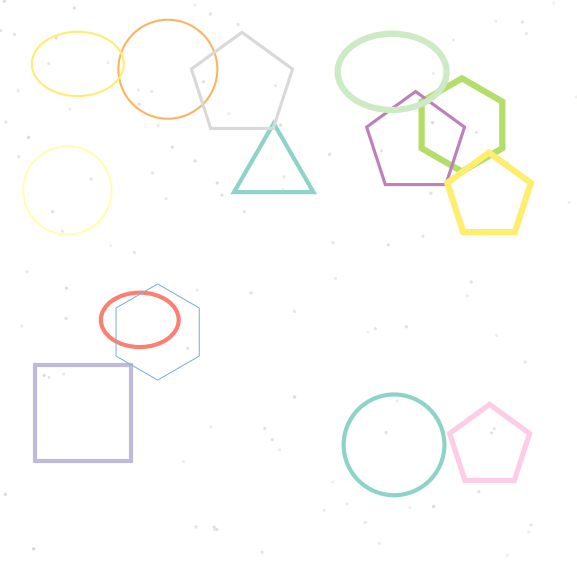[{"shape": "circle", "thickness": 2, "radius": 0.44, "center": [0.682, 0.229]}, {"shape": "triangle", "thickness": 2, "radius": 0.4, "center": [0.474, 0.706]}, {"shape": "circle", "thickness": 1, "radius": 0.38, "center": [0.117, 0.67]}, {"shape": "square", "thickness": 2, "radius": 0.41, "center": [0.143, 0.283]}, {"shape": "oval", "thickness": 2, "radius": 0.34, "center": [0.242, 0.445]}, {"shape": "hexagon", "thickness": 0.5, "radius": 0.42, "center": [0.273, 0.424]}, {"shape": "circle", "thickness": 1, "radius": 0.43, "center": [0.291, 0.879]}, {"shape": "hexagon", "thickness": 3, "radius": 0.4, "center": [0.8, 0.783]}, {"shape": "pentagon", "thickness": 2.5, "radius": 0.36, "center": [0.848, 0.226]}, {"shape": "pentagon", "thickness": 1.5, "radius": 0.46, "center": [0.419, 0.851]}, {"shape": "pentagon", "thickness": 1.5, "radius": 0.45, "center": [0.72, 0.752]}, {"shape": "oval", "thickness": 3, "radius": 0.47, "center": [0.679, 0.875]}, {"shape": "oval", "thickness": 1, "radius": 0.4, "center": [0.135, 0.888]}, {"shape": "pentagon", "thickness": 3, "radius": 0.38, "center": [0.847, 0.659]}]